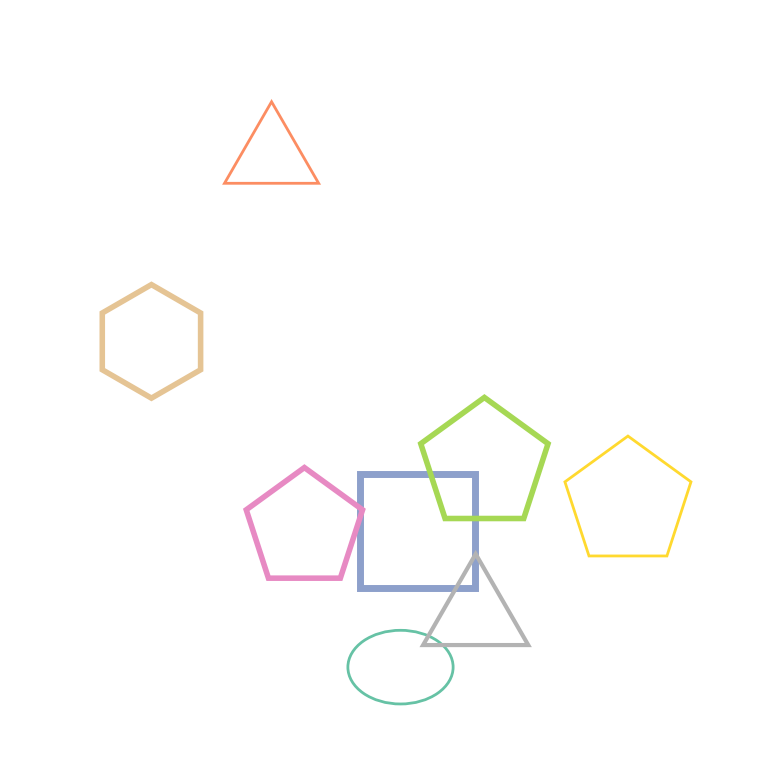[{"shape": "oval", "thickness": 1, "radius": 0.34, "center": [0.52, 0.134]}, {"shape": "triangle", "thickness": 1, "radius": 0.35, "center": [0.353, 0.797]}, {"shape": "square", "thickness": 2.5, "radius": 0.37, "center": [0.542, 0.31]}, {"shape": "pentagon", "thickness": 2, "radius": 0.4, "center": [0.395, 0.313]}, {"shape": "pentagon", "thickness": 2, "radius": 0.43, "center": [0.629, 0.397]}, {"shape": "pentagon", "thickness": 1, "radius": 0.43, "center": [0.816, 0.348]}, {"shape": "hexagon", "thickness": 2, "radius": 0.37, "center": [0.197, 0.557]}, {"shape": "triangle", "thickness": 1.5, "radius": 0.39, "center": [0.618, 0.202]}]